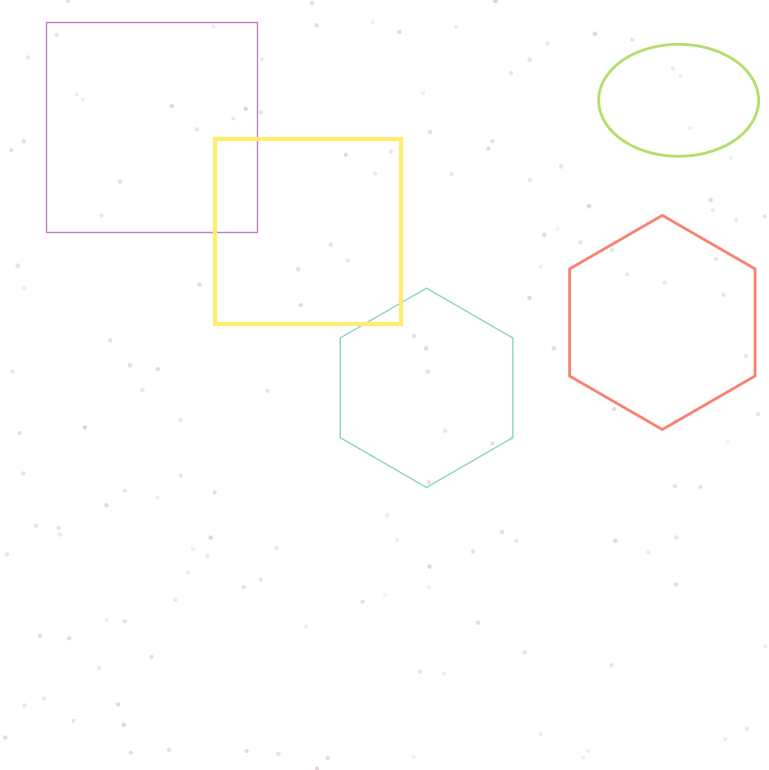[{"shape": "hexagon", "thickness": 0.5, "radius": 0.65, "center": [0.554, 0.496]}, {"shape": "hexagon", "thickness": 1, "radius": 0.7, "center": [0.86, 0.581]}, {"shape": "oval", "thickness": 1, "radius": 0.52, "center": [0.881, 0.87]}, {"shape": "square", "thickness": 0.5, "radius": 0.68, "center": [0.197, 0.835]}, {"shape": "square", "thickness": 1.5, "radius": 0.6, "center": [0.4, 0.699]}]